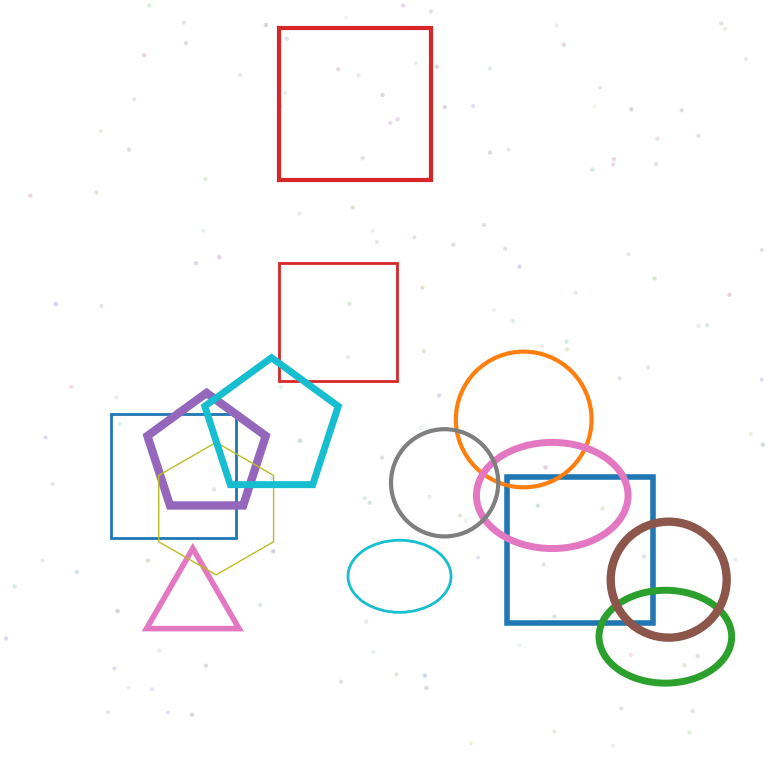[{"shape": "square", "thickness": 2, "radius": 0.47, "center": [0.753, 0.286]}, {"shape": "square", "thickness": 1, "radius": 0.41, "center": [0.226, 0.382]}, {"shape": "circle", "thickness": 1.5, "radius": 0.44, "center": [0.68, 0.455]}, {"shape": "oval", "thickness": 2.5, "radius": 0.43, "center": [0.864, 0.173]}, {"shape": "square", "thickness": 1, "radius": 0.38, "center": [0.439, 0.582]}, {"shape": "square", "thickness": 1.5, "radius": 0.49, "center": [0.462, 0.865]}, {"shape": "pentagon", "thickness": 3, "radius": 0.4, "center": [0.268, 0.409]}, {"shape": "circle", "thickness": 3, "radius": 0.38, "center": [0.868, 0.247]}, {"shape": "triangle", "thickness": 2, "radius": 0.35, "center": [0.25, 0.218]}, {"shape": "oval", "thickness": 2.5, "radius": 0.49, "center": [0.717, 0.357]}, {"shape": "circle", "thickness": 1.5, "radius": 0.35, "center": [0.577, 0.373]}, {"shape": "hexagon", "thickness": 0.5, "radius": 0.43, "center": [0.281, 0.34]}, {"shape": "oval", "thickness": 1, "radius": 0.33, "center": [0.519, 0.252]}, {"shape": "pentagon", "thickness": 2.5, "radius": 0.46, "center": [0.353, 0.444]}]